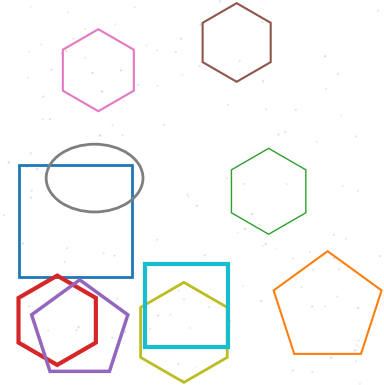[{"shape": "square", "thickness": 2, "radius": 0.73, "center": [0.196, 0.425]}, {"shape": "pentagon", "thickness": 1.5, "radius": 0.74, "center": [0.851, 0.2]}, {"shape": "hexagon", "thickness": 1, "radius": 0.56, "center": [0.698, 0.503]}, {"shape": "hexagon", "thickness": 3, "radius": 0.58, "center": [0.149, 0.168]}, {"shape": "pentagon", "thickness": 2.5, "radius": 0.66, "center": [0.207, 0.142]}, {"shape": "hexagon", "thickness": 1.5, "radius": 0.51, "center": [0.615, 0.89]}, {"shape": "hexagon", "thickness": 1.5, "radius": 0.53, "center": [0.255, 0.818]}, {"shape": "oval", "thickness": 2, "radius": 0.63, "center": [0.246, 0.537]}, {"shape": "hexagon", "thickness": 2, "radius": 0.65, "center": [0.478, 0.137]}, {"shape": "square", "thickness": 3, "radius": 0.54, "center": [0.485, 0.206]}]